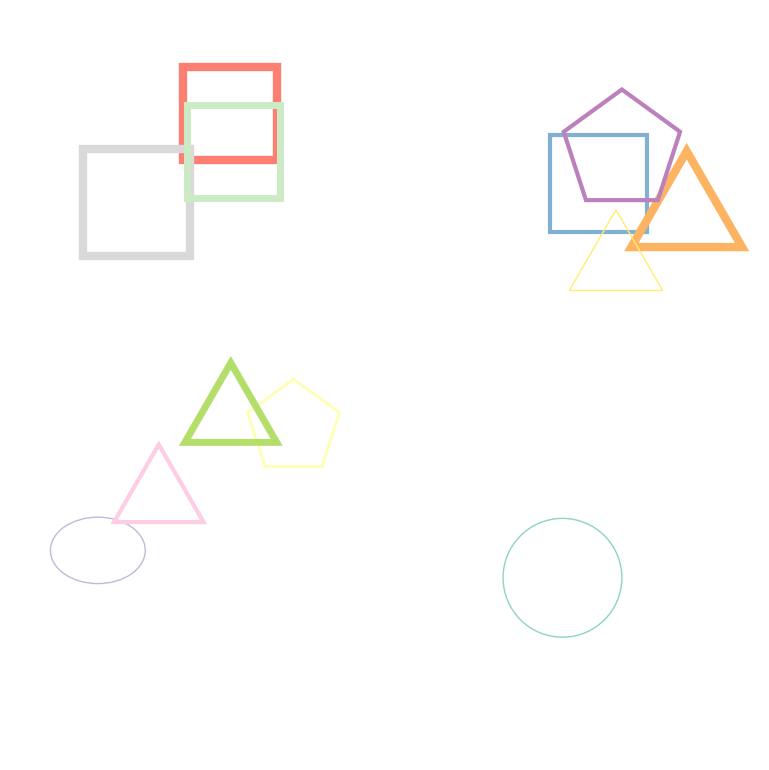[{"shape": "circle", "thickness": 0.5, "radius": 0.39, "center": [0.73, 0.25]}, {"shape": "pentagon", "thickness": 1, "radius": 0.31, "center": [0.381, 0.445]}, {"shape": "oval", "thickness": 0.5, "radius": 0.31, "center": [0.127, 0.285]}, {"shape": "square", "thickness": 3, "radius": 0.3, "center": [0.299, 0.852]}, {"shape": "square", "thickness": 1.5, "radius": 0.31, "center": [0.777, 0.762]}, {"shape": "triangle", "thickness": 3, "radius": 0.41, "center": [0.892, 0.721]}, {"shape": "triangle", "thickness": 2.5, "radius": 0.34, "center": [0.3, 0.46]}, {"shape": "triangle", "thickness": 1.5, "radius": 0.34, "center": [0.206, 0.356]}, {"shape": "square", "thickness": 3, "radius": 0.35, "center": [0.177, 0.737]}, {"shape": "pentagon", "thickness": 1.5, "radius": 0.4, "center": [0.808, 0.804]}, {"shape": "square", "thickness": 2.5, "radius": 0.3, "center": [0.303, 0.803]}, {"shape": "triangle", "thickness": 0.5, "radius": 0.35, "center": [0.8, 0.658]}]